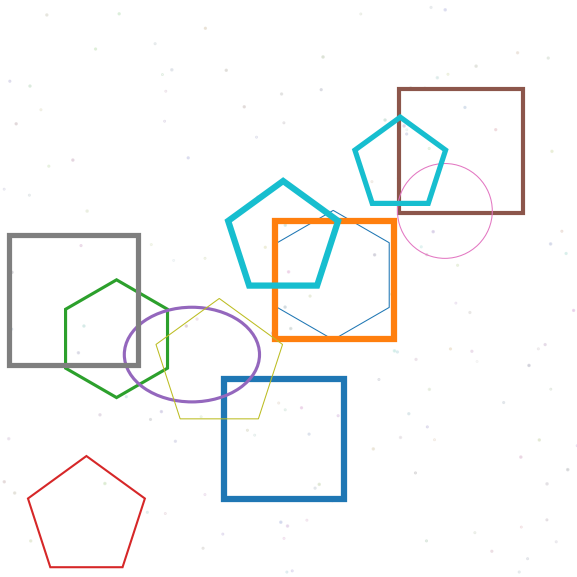[{"shape": "square", "thickness": 3, "radius": 0.52, "center": [0.492, 0.238]}, {"shape": "hexagon", "thickness": 0.5, "radius": 0.56, "center": [0.577, 0.523]}, {"shape": "square", "thickness": 3, "radius": 0.51, "center": [0.579, 0.514]}, {"shape": "hexagon", "thickness": 1.5, "radius": 0.51, "center": [0.202, 0.413]}, {"shape": "pentagon", "thickness": 1, "radius": 0.53, "center": [0.15, 0.103]}, {"shape": "oval", "thickness": 1.5, "radius": 0.59, "center": [0.332, 0.385]}, {"shape": "square", "thickness": 2, "radius": 0.53, "center": [0.798, 0.738]}, {"shape": "circle", "thickness": 0.5, "radius": 0.41, "center": [0.77, 0.634]}, {"shape": "square", "thickness": 2.5, "radius": 0.56, "center": [0.127, 0.48]}, {"shape": "pentagon", "thickness": 0.5, "radius": 0.58, "center": [0.38, 0.367]}, {"shape": "pentagon", "thickness": 2.5, "radius": 0.41, "center": [0.693, 0.714]}, {"shape": "pentagon", "thickness": 3, "radius": 0.5, "center": [0.49, 0.586]}]